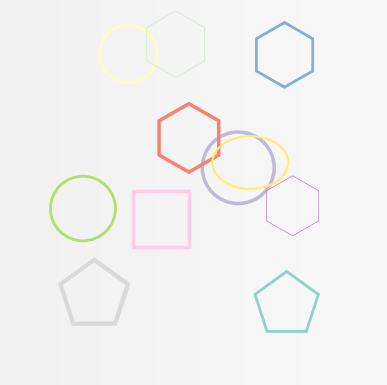[{"shape": "pentagon", "thickness": 2, "radius": 0.43, "center": [0.74, 0.209]}, {"shape": "circle", "thickness": 1.5, "radius": 0.37, "center": [0.332, 0.86]}, {"shape": "circle", "thickness": 2.5, "radius": 0.46, "center": [0.615, 0.564]}, {"shape": "hexagon", "thickness": 2.5, "radius": 0.44, "center": [0.488, 0.642]}, {"shape": "hexagon", "thickness": 2, "radius": 0.42, "center": [0.734, 0.857]}, {"shape": "circle", "thickness": 2, "radius": 0.42, "center": [0.214, 0.458]}, {"shape": "square", "thickness": 2.5, "radius": 0.36, "center": [0.416, 0.43]}, {"shape": "pentagon", "thickness": 3, "radius": 0.46, "center": [0.243, 0.233]}, {"shape": "hexagon", "thickness": 0.5, "radius": 0.39, "center": [0.755, 0.465]}, {"shape": "hexagon", "thickness": 0.5, "radius": 0.43, "center": [0.453, 0.885]}, {"shape": "oval", "thickness": 1.5, "radius": 0.49, "center": [0.646, 0.578]}]